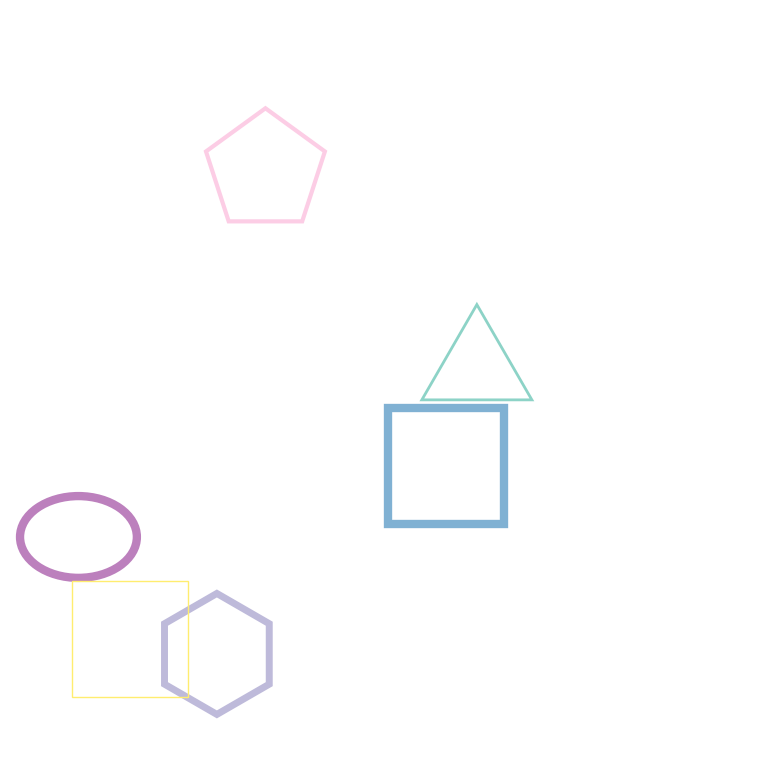[{"shape": "triangle", "thickness": 1, "radius": 0.41, "center": [0.619, 0.522]}, {"shape": "hexagon", "thickness": 2.5, "radius": 0.39, "center": [0.282, 0.151]}, {"shape": "square", "thickness": 3, "radius": 0.38, "center": [0.579, 0.395]}, {"shape": "pentagon", "thickness": 1.5, "radius": 0.41, "center": [0.345, 0.778]}, {"shape": "oval", "thickness": 3, "radius": 0.38, "center": [0.102, 0.303]}, {"shape": "square", "thickness": 0.5, "radius": 0.38, "center": [0.169, 0.17]}]